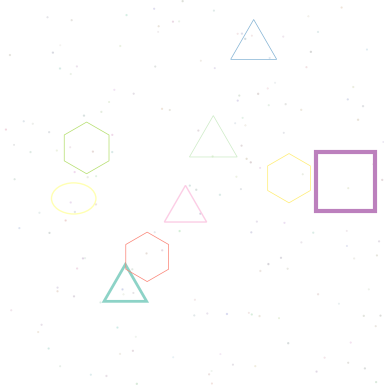[{"shape": "triangle", "thickness": 2, "radius": 0.32, "center": [0.326, 0.249]}, {"shape": "oval", "thickness": 1, "radius": 0.29, "center": [0.191, 0.485]}, {"shape": "hexagon", "thickness": 0.5, "radius": 0.32, "center": [0.382, 0.333]}, {"shape": "triangle", "thickness": 0.5, "radius": 0.35, "center": [0.659, 0.88]}, {"shape": "hexagon", "thickness": 0.5, "radius": 0.34, "center": [0.225, 0.616]}, {"shape": "triangle", "thickness": 1, "radius": 0.32, "center": [0.482, 0.455]}, {"shape": "square", "thickness": 3, "radius": 0.38, "center": [0.898, 0.529]}, {"shape": "triangle", "thickness": 0.5, "radius": 0.36, "center": [0.554, 0.628]}, {"shape": "hexagon", "thickness": 0.5, "radius": 0.32, "center": [0.751, 0.537]}]